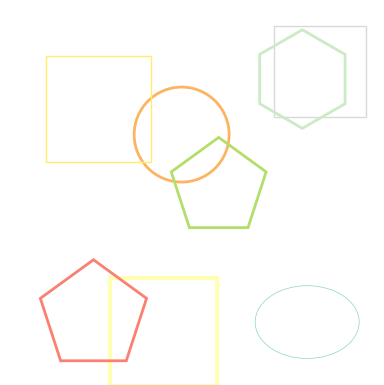[{"shape": "oval", "thickness": 0.5, "radius": 0.68, "center": [0.798, 0.163]}, {"shape": "square", "thickness": 3, "radius": 0.7, "center": [0.425, 0.138]}, {"shape": "pentagon", "thickness": 2, "radius": 0.73, "center": [0.243, 0.18]}, {"shape": "circle", "thickness": 2, "radius": 0.62, "center": [0.472, 0.65]}, {"shape": "pentagon", "thickness": 2, "radius": 0.65, "center": [0.568, 0.514]}, {"shape": "square", "thickness": 1, "radius": 0.6, "center": [0.831, 0.814]}, {"shape": "hexagon", "thickness": 2, "radius": 0.64, "center": [0.785, 0.795]}, {"shape": "square", "thickness": 1, "radius": 0.69, "center": [0.256, 0.716]}]